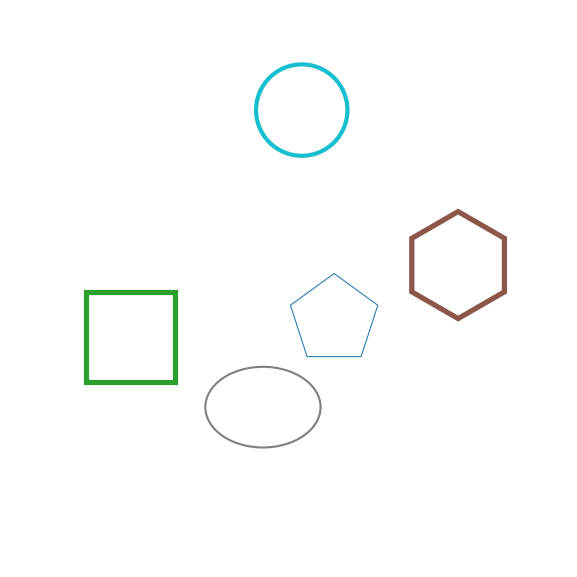[{"shape": "pentagon", "thickness": 0.5, "radius": 0.4, "center": [0.579, 0.446]}, {"shape": "square", "thickness": 2.5, "radius": 0.39, "center": [0.226, 0.416]}, {"shape": "hexagon", "thickness": 2.5, "radius": 0.46, "center": [0.793, 0.54]}, {"shape": "oval", "thickness": 1, "radius": 0.5, "center": [0.455, 0.294]}, {"shape": "circle", "thickness": 2, "radius": 0.4, "center": [0.522, 0.809]}]